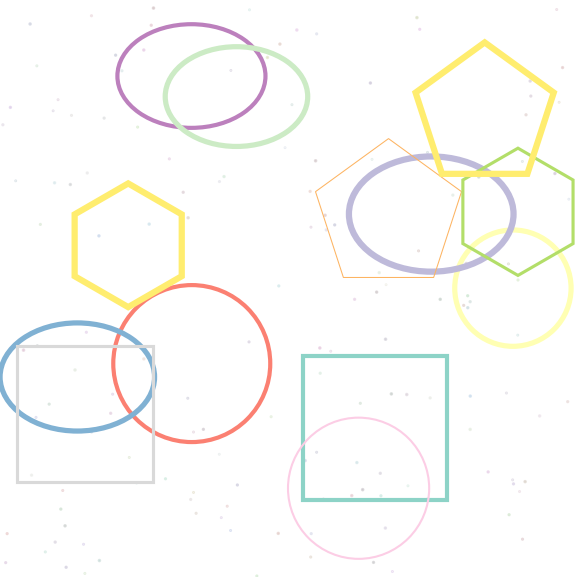[{"shape": "square", "thickness": 2, "radius": 0.63, "center": [0.649, 0.258]}, {"shape": "circle", "thickness": 2.5, "radius": 0.5, "center": [0.888, 0.5]}, {"shape": "oval", "thickness": 3, "radius": 0.71, "center": [0.747, 0.628]}, {"shape": "circle", "thickness": 2, "radius": 0.68, "center": [0.332, 0.37]}, {"shape": "oval", "thickness": 2.5, "radius": 0.67, "center": [0.134, 0.346]}, {"shape": "pentagon", "thickness": 0.5, "radius": 0.66, "center": [0.673, 0.626]}, {"shape": "hexagon", "thickness": 1.5, "radius": 0.55, "center": [0.897, 0.632]}, {"shape": "circle", "thickness": 1, "radius": 0.61, "center": [0.621, 0.154]}, {"shape": "square", "thickness": 1.5, "radius": 0.59, "center": [0.147, 0.283]}, {"shape": "oval", "thickness": 2, "radius": 0.64, "center": [0.331, 0.867]}, {"shape": "oval", "thickness": 2.5, "radius": 0.62, "center": [0.409, 0.832]}, {"shape": "pentagon", "thickness": 3, "radius": 0.63, "center": [0.839, 0.8]}, {"shape": "hexagon", "thickness": 3, "radius": 0.54, "center": [0.222, 0.574]}]